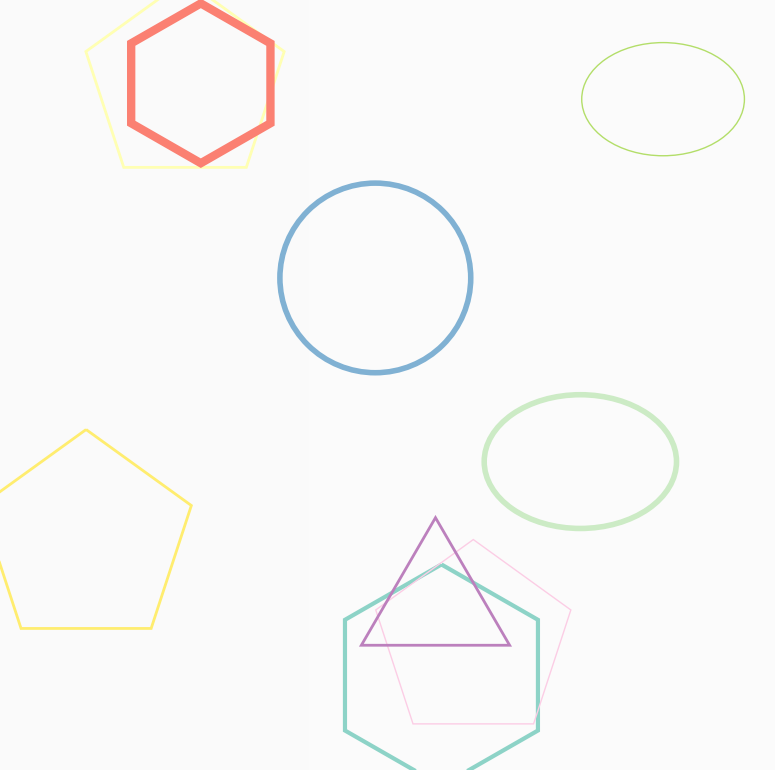[{"shape": "hexagon", "thickness": 1.5, "radius": 0.72, "center": [0.57, 0.123]}, {"shape": "pentagon", "thickness": 1, "radius": 0.67, "center": [0.239, 0.891]}, {"shape": "hexagon", "thickness": 3, "radius": 0.52, "center": [0.259, 0.892]}, {"shape": "circle", "thickness": 2, "radius": 0.62, "center": [0.484, 0.639]}, {"shape": "oval", "thickness": 0.5, "radius": 0.52, "center": [0.856, 0.871]}, {"shape": "pentagon", "thickness": 0.5, "radius": 0.66, "center": [0.611, 0.167]}, {"shape": "triangle", "thickness": 1, "radius": 0.55, "center": [0.562, 0.217]}, {"shape": "oval", "thickness": 2, "radius": 0.62, "center": [0.749, 0.401]}, {"shape": "pentagon", "thickness": 1, "radius": 0.71, "center": [0.111, 0.299]}]